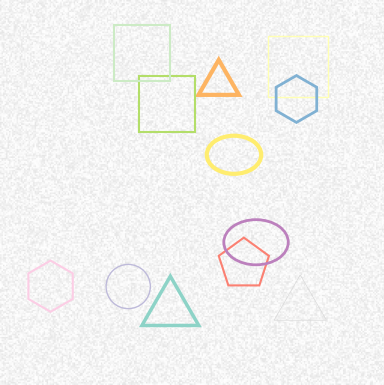[{"shape": "triangle", "thickness": 2.5, "radius": 0.43, "center": [0.442, 0.197]}, {"shape": "square", "thickness": 1, "radius": 0.39, "center": [0.775, 0.827]}, {"shape": "circle", "thickness": 1, "radius": 0.29, "center": [0.333, 0.256]}, {"shape": "pentagon", "thickness": 1.5, "radius": 0.34, "center": [0.633, 0.314]}, {"shape": "hexagon", "thickness": 2, "radius": 0.3, "center": [0.77, 0.743]}, {"shape": "triangle", "thickness": 3, "radius": 0.3, "center": [0.568, 0.784]}, {"shape": "square", "thickness": 1.5, "radius": 0.37, "center": [0.433, 0.73]}, {"shape": "hexagon", "thickness": 1.5, "radius": 0.33, "center": [0.131, 0.257]}, {"shape": "triangle", "thickness": 0.5, "radius": 0.39, "center": [0.78, 0.208]}, {"shape": "oval", "thickness": 2, "radius": 0.42, "center": [0.665, 0.371]}, {"shape": "square", "thickness": 1.5, "radius": 0.36, "center": [0.369, 0.863]}, {"shape": "oval", "thickness": 3, "radius": 0.35, "center": [0.608, 0.598]}]